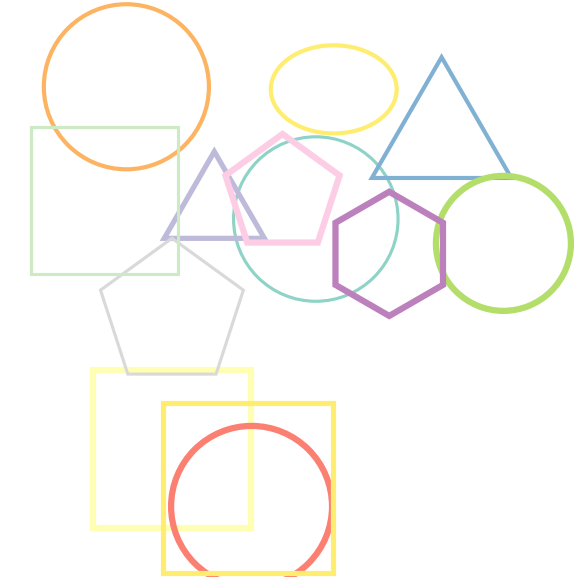[{"shape": "circle", "thickness": 1.5, "radius": 0.71, "center": [0.547, 0.62]}, {"shape": "square", "thickness": 3, "radius": 0.68, "center": [0.298, 0.222]}, {"shape": "triangle", "thickness": 2.5, "radius": 0.5, "center": [0.371, 0.637]}, {"shape": "circle", "thickness": 3, "radius": 0.7, "center": [0.436, 0.122]}, {"shape": "triangle", "thickness": 2, "radius": 0.7, "center": [0.765, 0.761]}, {"shape": "circle", "thickness": 2, "radius": 0.71, "center": [0.219, 0.849]}, {"shape": "circle", "thickness": 3, "radius": 0.58, "center": [0.872, 0.578]}, {"shape": "pentagon", "thickness": 3, "radius": 0.52, "center": [0.489, 0.663]}, {"shape": "pentagon", "thickness": 1.5, "radius": 0.65, "center": [0.298, 0.457]}, {"shape": "hexagon", "thickness": 3, "radius": 0.54, "center": [0.674, 0.56]}, {"shape": "square", "thickness": 1.5, "radius": 0.63, "center": [0.181, 0.652]}, {"shape": "square", "thickness": 2.5, "radius": 0.74, "center": [0.429, 0.154]}, {"shape": "oval", "thickness": 2, "radius": 0.55, "center": [0.578, 0.844]}]